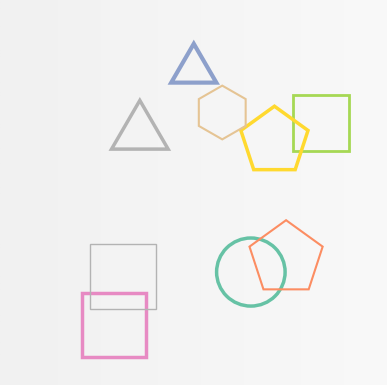[{"shape": "circle", "thickness": 2.5, "radius": 0.44, "center": [0.647, 0.293]}, {"shape": "pentagon", "thickness": 1.5, "radius": 0.5, "center": [0.738, 0.329]}, {"shape": "triangle", "thickness": 3, "radius": 0.34, "center": [0.5, 0.819]}, {"shape": "square", "thickness": 2.5, "radius": 0.42, "center": [0.294, 0.157]}, {"shape": "square", "thickness": 2, "radius": 0.36, "center": [0.829, 0.681]}, {"shape": "pentagon", "thickness": 2.5, "radius": 0.46, "center": [0.708, 0.633]}, {"shape": "hexagon", "thickness": 1.5, "radius": 0.35, "center": [0.574, 0.708]}, {"shape": "triangle", "thickness": 2.5, "radius": 0.42, "center": [0.361, 0.655]}, {"shape": "square", "thickness": 1, "radius": 0.42, "center": [0.317, 0.282]}]